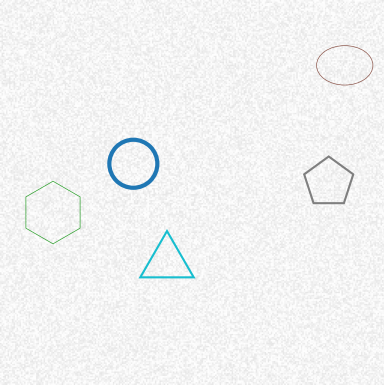[{"shape": "circle", "thickness": 3, "radius": 0.31, "center": [0.346, 0.575]}, {"shape": "hexagon", "thickness": 0.5, "radius": 0.41, "center": [0.138, 0.448]}, {"shape": "oval", "thickness": 0.5, "radius": 0.37, "center": [0.895, 0.83]}, {"shape": "pentagon", "thickness": 1.5, "radius": 0.34, "center": [0.854, 0.527]}, {"shape": "triangle", "thickness": 1.5, "radius": 0.4, "center": [0.434, 0.32]}]